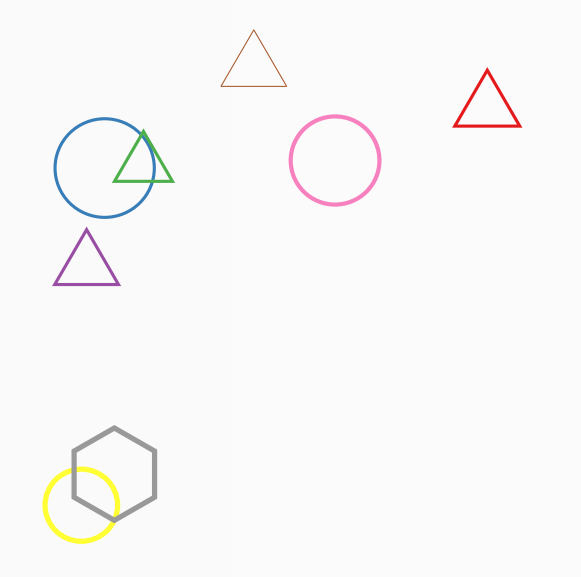[{"shape": "triangle", "thickness": 1.5, "radius": 0.32, "center": [0.838, 0.813]}, {"shape": "circle", "thickness": 1.5, "radius": 0.43, "center": [0.18, 0.708]}, {"shape": "triangle", "thickness": 1.5, "radius": 0.29, "center": [0.247, 0.714]}, {"shape": "triangle", "thickness": 1.5, "radius": 0.32, "center": [0.149, 0.538]}, {"shape": "circle", "thickness": 2.5, "radius": 0.31, "center": [0.14, 0.124]}, {"shape": "triangle", "thickness": 0.5, "radius": 0.33, "center": [0.437, 0.882]}, {"shape": "circle", "thickness": 2, "radius": 0.38, "center": [0.576, 0.721]}, {"shape": "hexagon", "thickness": 2.5, "radius": 0.4, "center": [0.197, 0.178]}]